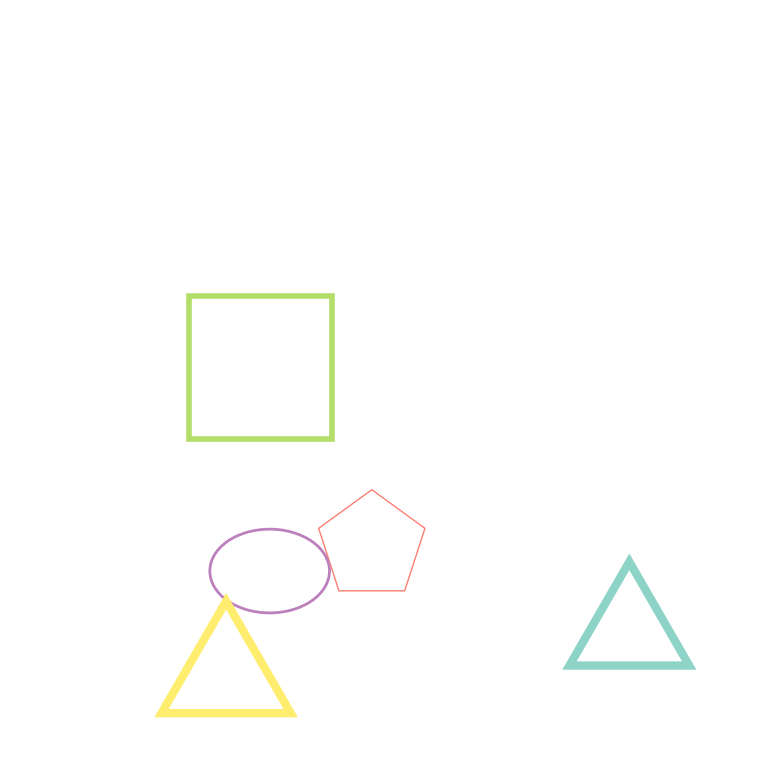[{"shape": "triangle", "thickness": 3, "radius": 0.45, "center": [0.817, 0.181]}, {"shape": "pentagon", "thickness": 0.5, "radius": 0.36, "center": [0.483, 0.291]}, {"shape": "square", "thickness": 2, "radius": 0.46, "center": [0.338, 0.522]}, {"shape": "oval", "thickness": 1, "radius": 0.39, "center": [0.35, 0.258]}, {"shape": "triangle", "thickness": 3, "radius": 0.48, "center": [0.294, 0.122]}]